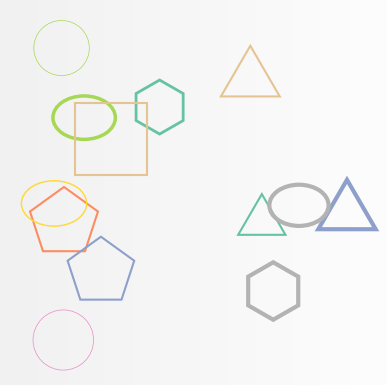[{"shape": "triangle", "thickness": 1.5, "radius": 0.35, "center": [0.676, 0.425]}, {"shape": "hexagon", "thickness": 2, "radius": 0.35, "center": [0.412, 0.722]}, {"shape": "pentagon", "thickness": 1.5, "radius": 0.46, "center": [0.165, 0.422]}, {"shape": "pentagon", "thickness": 1.5, "radius": 0.45, "center": [0.26, 0.295]}, {"shape": "triangle", "thickness": 3, "radius": 0.43, "center": [0.895, 0.447]}, {"shape": "circle", "thickness": 0.5, "radius": 0.39, "center": [0.163, 0.117]}, {"shape": "oval", "thickness": 2.5, "radius": 0.4, "center": [0.217, 0.694]}, {"shape": "circle", "thickness": 0.5, "radius": 0.36, "center": [0.159, 0.875]}, {"shape": "oval", "thickness": 1, "radius": 0.42, "center": [0.139, 0.472]}, {"shape": "square", "thickness": 1.5, "radius": 0.47, "center": [0.286, 0.639]}, {"shape": "triangle", "thickness": 1.5, "radius": 0.44, "center": [0.646, 0.793]}, {"shape": "hexagon", "thickness": 3, "radius": 0.37, "center": [0.705, 0.244]}, {"shape": "oval", "thickness": 3, "radius": 0.38, "center": [0.772, 0.467]}]